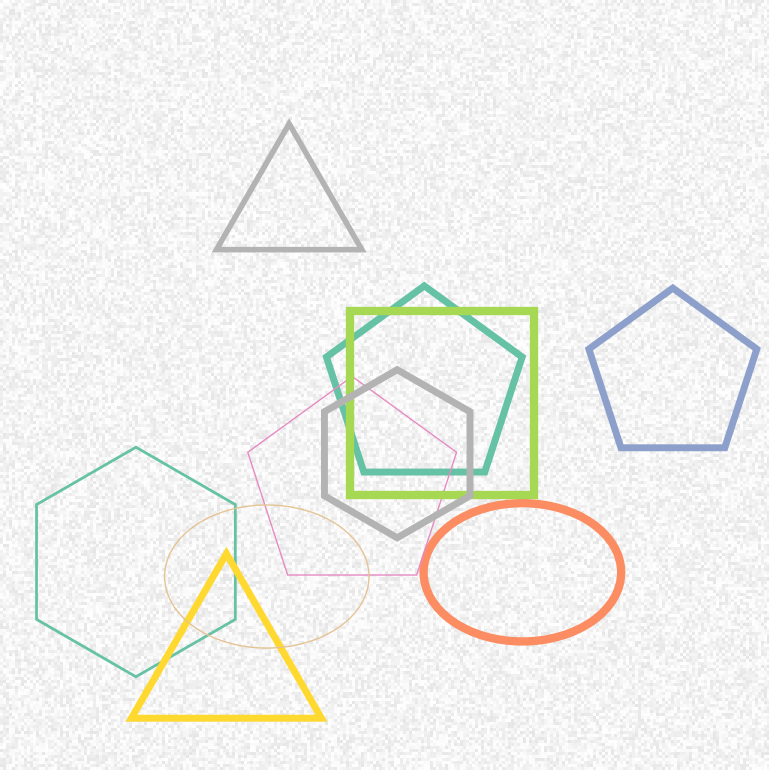[{"shape": "pentagon", "thickness": 2.5, "radius": 0.67, "center": [0.551, 0.495]}, {"shape": "hexagon", "thickness": 1, "radius": 0.75, "center": [0.177, 0.27]}, {"shape": "oval", "thickness": 3, "radius": 0.64, "center": [0.678, 0.257]}, {"shape": "pentagon", "thickness": 2.5, "radius": 0.57, "center": [0.874, 0.511]}, {"shape": "pentagon", "thickness": 0.5, "radius": 0.71, "center": [0.457, 0.369]}, {"shape": "square", "thickness": 3, "radius": 0.6, "center": [0.574, 0.477]}, {"shape": "triangle", "thickness": 2.5, "radius": 0.71, "center": [0.294, 0.138]}, {"shape": "oval", "thickness": 0.5, "radius": 0.66, "center": [0.346, 0.251]}, {"shape": "triangle", "thickness": 2, "radius": 0.54, "center": [0.376, 0.73]}, {"shape": "hexagon", "thickness": 2.5, "radius": 0.55, "center": [0.516, 0.411]}]